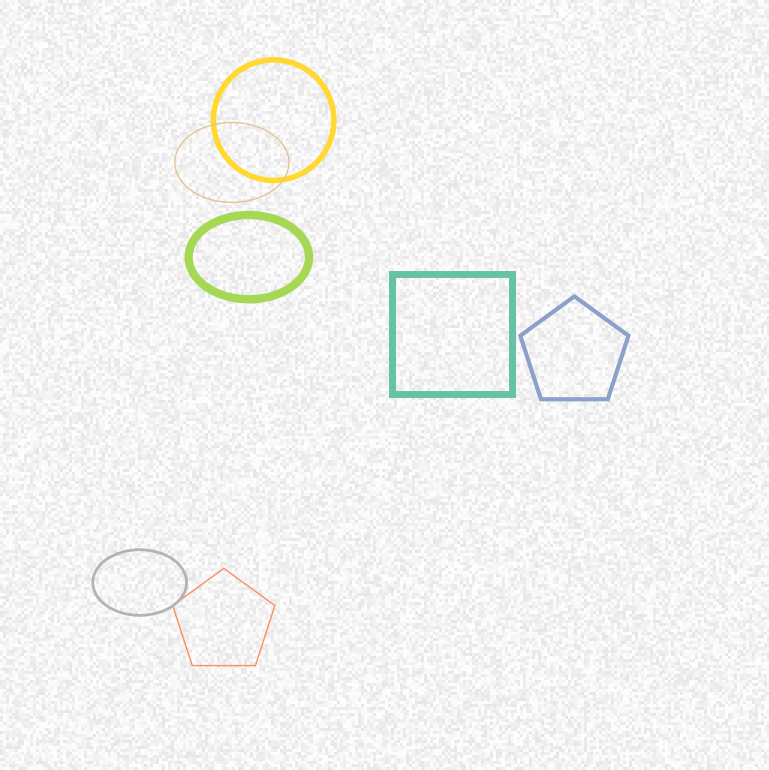[{"shape": "square", "thickness": 2.5, "radius": 0.39, "center": [0.587, 0.566]}, {"shape": "pentagon", "thickness": 0.5, "radius": 0.35, "center": [0.291, 0.192]}, {"shape": "pentagon", "thickness": 1.5, "radius": 0.37, "center": [0.746, 0.541]}, {"shape": "oval", "thickness": 3, "radius": 0.39, "center": [0.323, 0.666]}, {"shape": "circle", "thickness": 2, "radius": 0.39, "center": [0.355, 0.844]}, {"shape": "oval", "thickness": 0.5, "radius": 0.37, "center": [0.301, 0.789]}, {"shape": "oval", "thickness": 1, "radius": 0.3, "center": [0.181, 0.243]}]